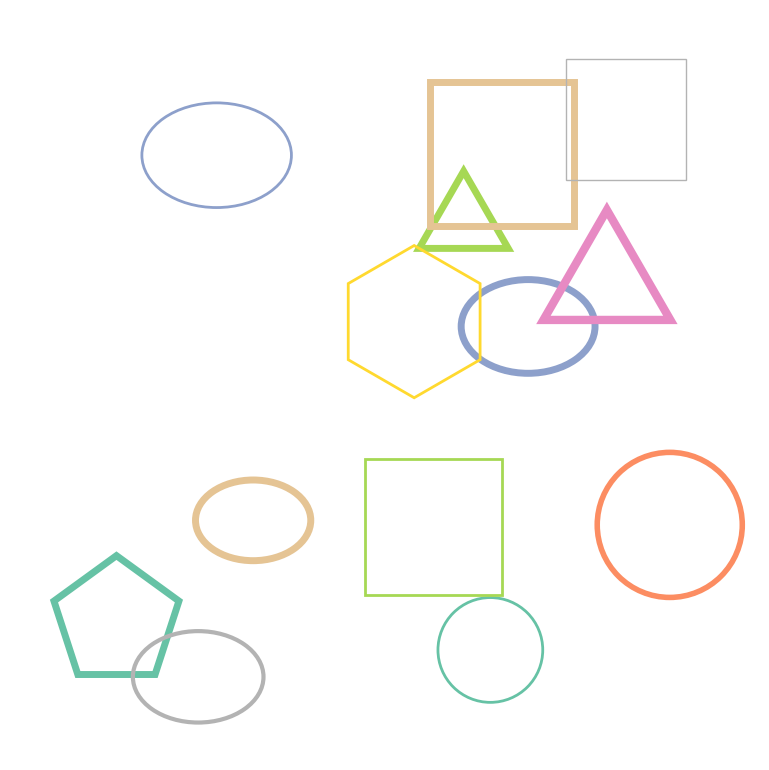[{"shape": "pentagon", "thickness": 2.5, "radius": 0.43, "center": [0.151, 0.193]}, {"shape": "circle", "thickness": 1, "radius": 0.34, "center": [0.637, 0.156]}, {"shape": "circle", "thickness": 2, "radius": 0.47, "center": [0.87, 0.318]}, {"shape": "oval", "thickness": 2.5, "radius": 0.43, "center": [0.686, 0.576]}, {"shape": "oval", "thickness": 1, "radius": 0.49, "center": [0.281, 0.798]}, {"shape": "triangle", "thickness": 3, "radius": 0.48, "center": [0.788, 0.632]}, {"shape": "square", "thickness": 1, "radius": 0.44, "center": [0.563, 0.316]}, {"shape": "triangle", "thickness": 2.5, "radius": 0.33, "center": [0.602, 0.711]}, {"shape": "hexagon", "thickness": 1, "radius": 0.49, "center": [0.538, 0.582]}, {"shape": "oval", "thickness": 2.5, "radius": 0.37, "center": [0.329, 0.324]}, {"shape": "square", "thickness": 2.5, "radius": 0.47, "center": [0.652, 0.8]}, {"shape": "oval", "thickness": 1.5, "radius": 0.42, "center": [0.257, 0.121]}, {"shape": "square", "thickness": 0.5, "radius": 0.39, "center": [0.813, 0.845]}]